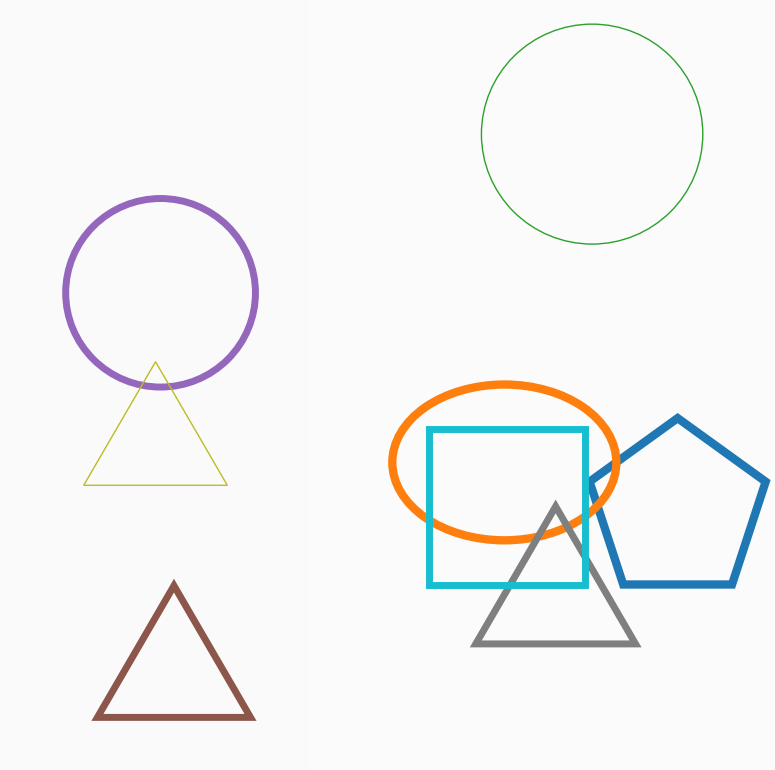[{"shape": "pentagon", "thickness": 3, "radius": 0.6, "center": [0.874, 0.338]}, {"shape": "oval", "thickness": 3, "radius": 0.72, "center": [0.651, 0.399]}, {"shape": "circle", "thickness": 0.5, "radius": 0.71, "center": [0.764, 0.826]}, {"shape": "circle", "thickness": 2.5, "radius": 0.61, "center": [0.207, 0.62]}, {"shape": "triangle", "thickness": 2.5, "radius": 0.57, "center": [0.224, 0.125]}, {"shape": "triangle", "thickness": 2.5, "radius": 0.6, "center": [0.717, 0.223]}, {"shape": "triangle", "thickness": 0.5, "radius": 0.53, "center": [0.201, 0.423]}, {"shape": "square", "thickness": 2.5, "radius": 0.5, "center": [0.654, 0.342]}]